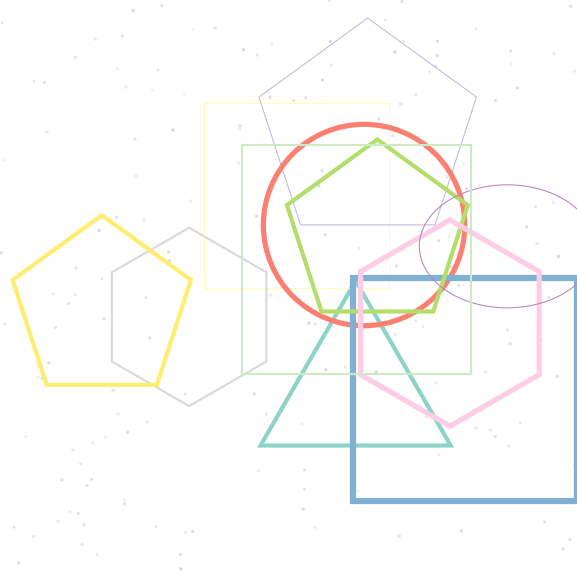[{"shape": "triangle", "thickness": 2, "radius": 0.95, "center": [0.616, 0.323]}, {"shape": "square", "thickness": 0.5, "radius": 0.8, "center": [0.514, 0.661]}, {"shape": "pentagon", "thickness": 0.5, "radius": 0.99, "center": [0.637, 0.77]}, {"shape": "circle", "thickness": 2.5, "radius": 0.87, "center": [0.63, 0.609]}, {"shape": "square", "thickness": 3, "radius": 0.97, "center": [0.805, 0.325]}, {"shape": "pentagon", "thickness": 2, "radius": 0.82, "center": [0.653, 0.593]}, {"shape": "hexagon", "thickness": 2.5, "radius": 0.89, "center": [0.779, 0.44]}, {"shape": "hexagon", "thickness": 1, "radius": 0.77, "center": [0.327, 0.45]}, {"shape": "oval", "thickness": 0.5, "radius": 0.76, "center": [0.878, 0.573]}, {"shape": "square", "thickness": 1, "radius": 0.99, "center": [0.618, 0.55]}, {"shape": "pentagon", "thickness": 2, "radius": 0.81, "center": [0.176, 0.464]}]